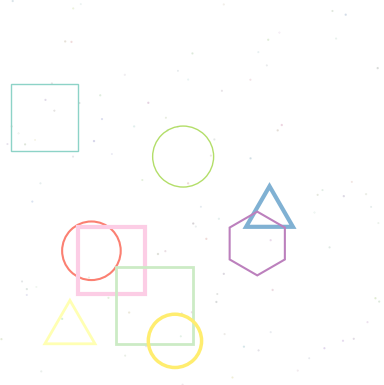[{"shape": "square", "thickness": 1, "radius": 0.44, "center": [0.116, 0.694]}, {"shape": "triangle", "thickness": 2, "radius": 0.38, "center": [0.182, 0.145]}, {"shape": "circle", "thickness": 1.5, "radius": 0.38, "center": [0.237, 0.349]}, {"shape": "triangle", "thickness": 3, "radius": 0.35, "center": [0.7, 0.446]}, {"shape": "circle", "thickness": 1, "radius": 0.4, "center": [0.476, 0.593]}, {"shape": "square", "thickness": 3, "radius": 0.43, "center": [0.289, 0.324]}, {"shape": "hexagon", "thickness": 1.5, "radius": 0.41, "center": [0.668, 0.367]}, {"shape": "square", "thickness": 2, "radius": 0.5, "center": [0.401, 0.206]}, {"shape": "circle", "thickness": 2.5, "radius": 0.35, "center": [0.454, 0.115]}]